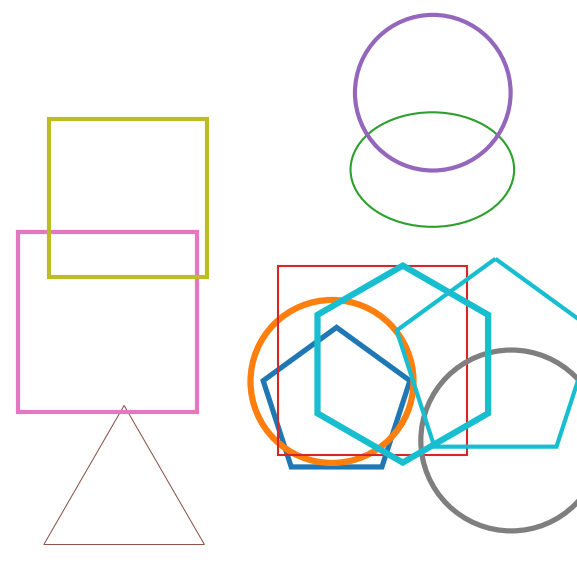[{"shape": "pentagon", "thickness": 2.5, "radius": 0.67, "center": [0.583, 0.299]}, {"shape": "circle", "thickness": 3, "radius": 0.71, "center": [0.575, 0.339]}, {"shape": "oval", "thickness": 1, "radius": 0.71, "center": [0.749, 0.706]}, {"shape": "square", "thickness": 1, "radius": 0.82, "center": [0.645, 0.374]}, {"shape": "circle", "thickness": 2, "radius": 0.67, "center": [0.749, 0.839]}, {"shape": "triangle", "thickness": 0.5, "radius": 0.8, "center": [0.215, 0.137]}, {"shape": "square", "thickness": 2, "radius": 0.78, "center": [0.186, 0.442]}, {"shape": "circle", "thickness": 2.5, "radius": 0.78, "center": [0.885, 0.236]}, {"shape": "square", "thickness": 2, "radius": 0.69, "center": [0.222, 0.656]}, {"shape": "hexagon", "thickness": 3, "radius": 0.85, "center": [0.697, 0.369]}, {"shape": "pentagon", "thickness": 2, "radius": 0.9, "center": [0.858, 0.371]}]